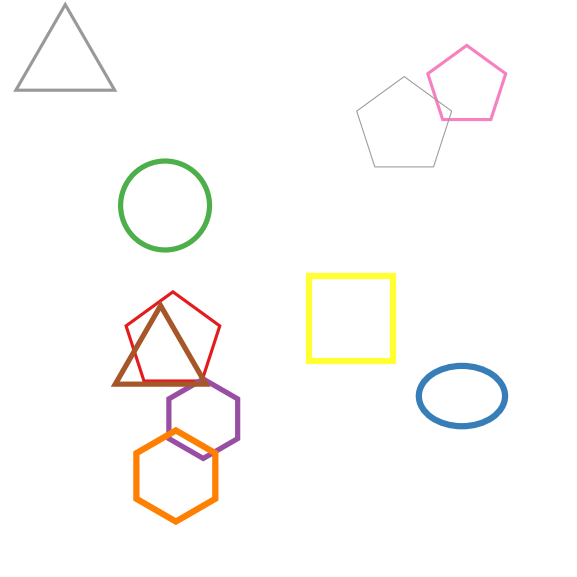[{"shape": "pentagon", "thickness": 1.5, "radius": 0.43, "center": [0.299, 0.408]}, {"shape": "oval", "thickness": 3, "radius": 0.37, "center": [0.8, 0.313]}, {"shape": "circle", "thickness": 2.5, "radius": 0.38, "center": [0.286, 0.643]}, {"shape": "hexagon", "thickness": 2.5, "radius": 0.34, "center": [0.352, 0.274]}, {"shape": "hexagon", "thickness": 3, "radius": 0.39, "center": [0.305, 0.175]}, {"shape": "square", "thickness": 3, "radius": 0.36, "center": [0.608, 0.448]}, {"shape": "triangle", "thickness": 2.5, "radius": 0.45, "center": [0.278, 0.379]}, {"shape": "pentagon", "thickness": 1.5, "radius": 0.35, "center": [0.808, 0.85]}, {"shape": "triangle", "thickness": 1.5, "radius": 0.49, "center": [0.113, 0.892]}, {"shape": "pentagon", "thickness": 0.5, "radius": 0.43, "center": [0.7, 0.78]}]